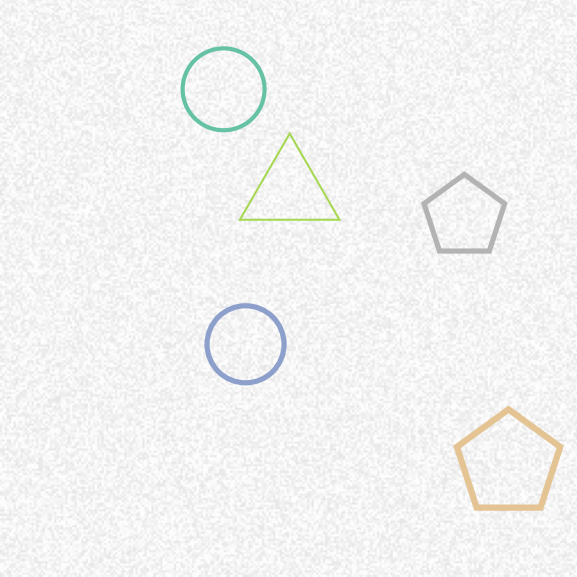[{"shape": "circle", "thickness": 2, "radius": 0.35, "center": [0.387, 0.844]}, {"shape": "circle", "thickness": 2.5, "radius": 0.33, "center": [0.425, 0.403]}, {"shape": "triangle", "thickness": 1, "radius": 0.5, "center": [0.502, 0.668]}, {"shape": "pentagon", "thickness": 3, "radius": 0.47, "center": [0.881, 0.196]}, {"shape": "pentagon", "thickness": 2.5, "radius": 0.37, "center": [0.804, 0.624]}]